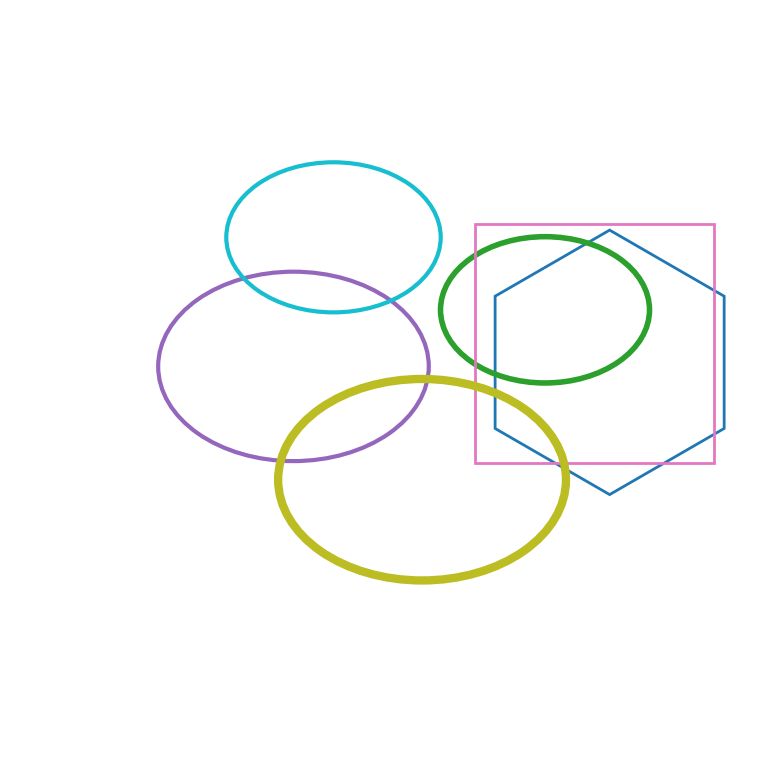[{"shape": "hexagon", "thickness": 1, "radius": 0.86, "center": [0.792, 0.529]}, {"shape": "oval", "thickness": 2, "radius": 0.68, "center": [0.708, 0.598]}, {"shape": "oval", "thickness": 1.5, "radius": 0.88, "center": [0.381, 0.524]}, {"shape": "square", "thickness": 1, "radius": 0.78, "center": [0.772, 0.554]}, {"shape": "oval", "thickness": 3, "radius": 0.93, "center": [0.548, 0.377]}, {"shape": "oval", "thickness": 1.5, "radius": 0.7, "center": [0.433, 0.692]}]